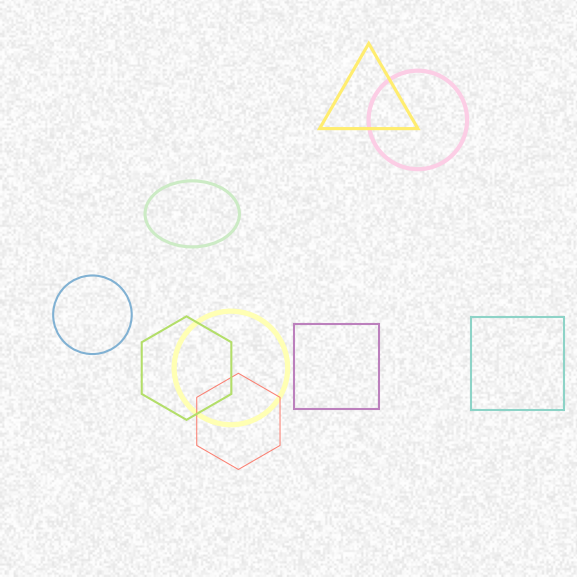[{"shape": "square", "thickness": 1, "radius": 0.4, "center": [0.897, 0.369]}, {"shape": "circle", "thickness": 2.5, "radius": 0.49, "center": [0.4, 0.362]}, {"shape": "hexagon", "thickness": 0.5, "radius": 0.42, "center": [0.413, 0.269]}, {"shape": "circle", "thickness": 1, "radius": 0.34, "center": [0.16, 0.454]}, {"shape": "hexagon", "thickness": 1, "radius": 0.45, "center": [0.323, 0.362]}, {"shape": "circle", "thickness": 2, "radius": 0.43, "center": [0.724, 0.791]}, {"shape": "square", "thickness": 1, "radius": 0.37, "center": [0.582, 0.364]}, {"shape": "oval", "thickness": 1.5, "radius": 0.41, "center": [0.333, 0.629]}, {"shape": "triangle", "thickness": 1.5, "radius": 0.49, "center": [0.639, 0.826]}]